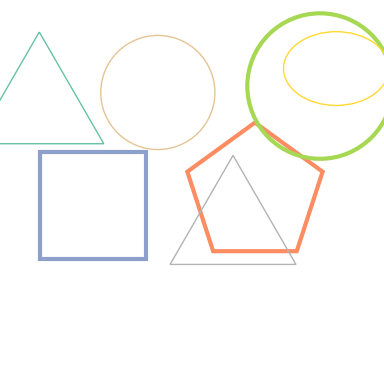[{"shape": "triangle", "thickness": 1, "radius": 0.97, "center": [0.102, 0.723]}, {"shape": "pentagon", "thickness": 3, "radius": 0.92, "center": [0.662, 0.497]}, {"shape": "square", "thickness": 3, "radius": 0.69, "center": [0.241, 0.466]}, {"shape": "circle", "thickness": 3, "radius": 0.94, "center": [0.831, 0.776]}, {"shape": "oval", "thickness": 1, "radius": 0.68, "center": [0.873, 0.822]}, {"shape": "circle", "thickness": 1, "radius": 0.74, "center": [0.41, 0.76]}, {"shape": "triangle", "thickness": 1, "radius": 0.94, "center": [0.605, 0.408]}]